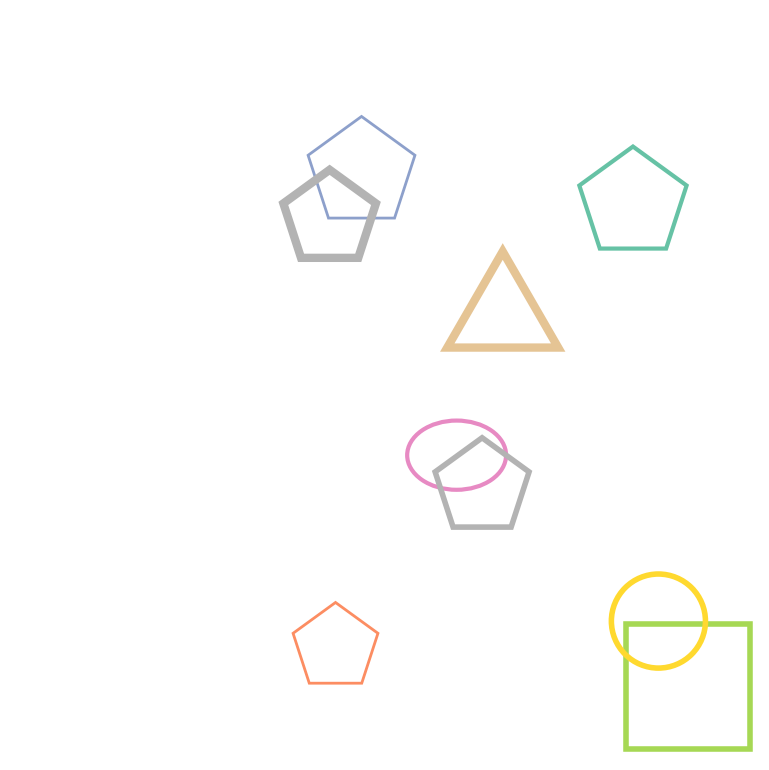[{"shape": "pentagon", "thickness": 1.5, "radius": 0.37, "center": [0.822, 0.736]}, {"shape": "pentagon", "thickness": 1, "radius": 0.29, "center": [0.436, 0.16]}, {"shape": "pentagon", "thickness": 1, "radius": 0.36, "center": [0.47, 0.776]}, {"shape": "oval", "thickness": 1.5, "radius": 0.32, "center": [0.593, 0.409]}, {"shape": "square", "thickness": 2, "radius": 0.4, "center": [0.893, 0.108]}, {"shape": "circle", "thickness": 2, "radius": 0.31, "center": [0.855, 0.193]}, {"shape": "triangle", "thickness": 3, "radius": 0.42, "center": [0.653, 0.59]}, {"shape": "pentagon", "thickness": 2, "radius": 0.32, "center": [0.626, 0.367]}, {"shape": "pentagon", "thickness": 3, "radius": 0.32, "center": [0.428, 0.716]}]